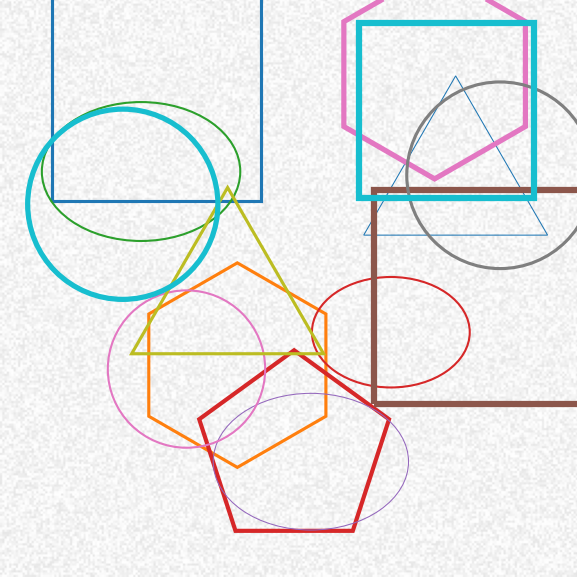[{"shape": "triangle", "thickness": 0.5, "radius": 0.92, "center": [0.789, 0.684]}, {"shape": "square", "thickness": 1.5, "radius": 0.9, "center": [0.27, 0.832]}, {"shape": "hexagon", "thickness": 1.5, "radius": 0.89, "center": [0.411, 0.367]}, {"shape": "oval", "thickness": 1, "radius": 0.86, "center": [0.244, 0.702]}, {"shape": "oval", "thickness": 1, "radius": 0.68, "center": [0.677, 0.424]}, {"shape": "pentagon", "thickness": 2, "radius": 0.86, "center": [0.509, 0.22]}, {"shape": "oval", "thickness": 0.5, "radius": 0.85, "center": [0.538, 0.2]}, {"shape": "square", "thickness": 3, "radius": 0.93, "center": [0.832, 0.484]}, {"shape": "hexagon", "thickness": 2.5, "radius": 0.91, "center": [0.753, 0.871]}, {"shape": "circle", "thickness": 1, "radius": 0.68, "center": [0.323, 0.36]}, {"shape": "circle", "thickness": 1.5, "radius": 0.81, "center": [0.866, 0.696]}, {"shape": "triangle", "thickness": 1.5, "radius": 0.96, "center": [0.394, 0.483]}, {"shape": "circle", "thickness": 2.5, "radius": 0.82, "center": [0.213, 0.645]}, {"shape": "square", "thickness": 3, "radius": 0.76, "center": [0.773, 0.808]}]